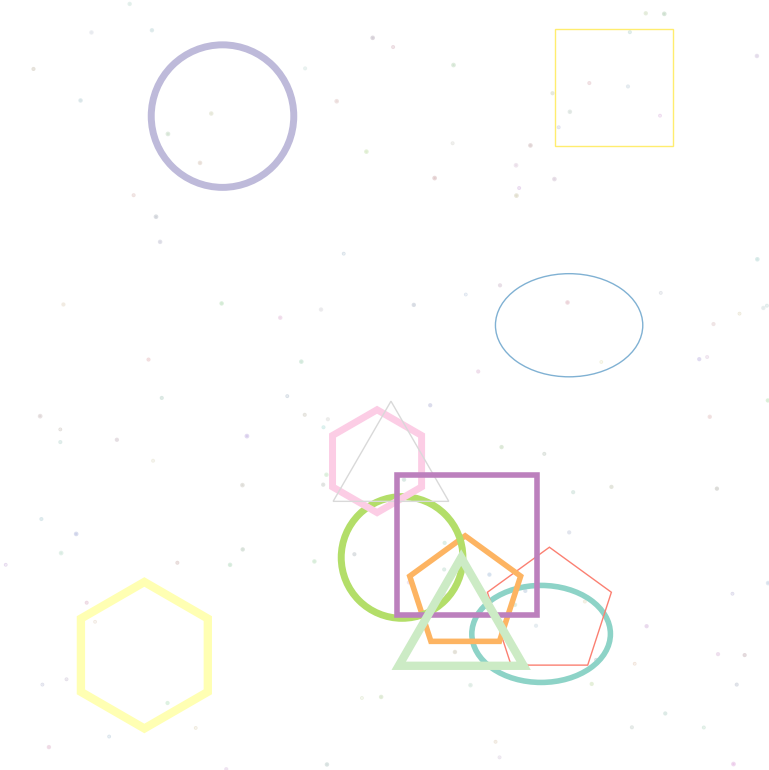[{"shape": "oval", "thickness": 2, "radius": 0.45, "center": [0.703, 0.177]}, {"shape": "hexagon", "thickness": 3, "radius": 0.48, "center": [0.187, 0.149]}, {"shape": "circle", "thickness": 2.5, "radius": 0.46, "center": [0.289, 0.849]}, {"shape": "pentagon", "thickness": 0.5, "radius": 0.42, "center": [0.713, 0.205]}, {"shape": "oval", "thickness": 0.5, "radius": 0.48, "center": [0.739, 0.578]}, {"shape": "pentagon", "thickness": 2, "radius": 0.38, "center": [0.604, 0.228]}, {"shape": "circle", "thickness": 2.5, "radius": 0.4, "center": [0.522, 0.276]}, {"shape": "hexagon", "thickness": 2.5, "radius": 0.33, "center": [0.49, 0.401]}, {"shape": "triangle", "thickness": 0.5, "radius": 0.43, "center": [0.508, 0.392]}, {"shape": "square", "thickness": 2, "radius": 0.45, "center": [0.606, 0.292]}, {"shape": "triangle", "thickness": 3, "radius": 0.47, "center": [0.599, 0.182]}, {"shape": "square", "thickness": 0.5, "radius": 0.38, "center": [0.798, 0.886]}]